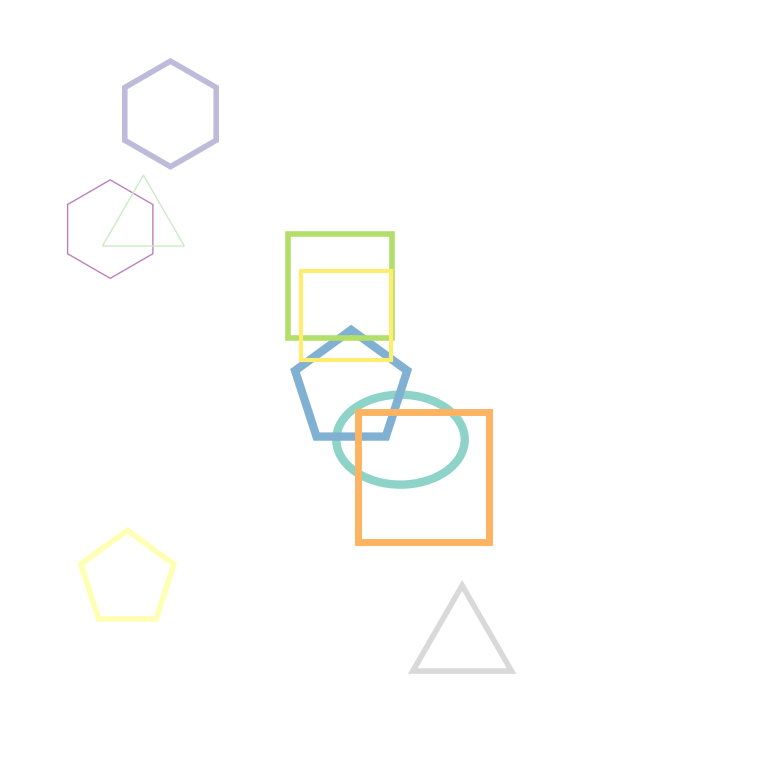[{"shape": "oval", "thickness": 3, "radius": 0.42, "center": [0.52, 0.429]}, {"shape": "pentagon", "thickness": 2, "radius": 0.32, "center": [0.165, 0.248]}, {"shape": "hexagon", "thickness": 2, "radius": 0.34, "center": [0.221, 0.852]}, {"shape": "pentagon", "thickness": 3, "radius": 0.38, "center": [0.456, 0.495]}, {"shape": "square", "thickness": 2.5, "radius": 0.42, "center": [0.55, 0.38]}, {"shape": "square", "thickness": 2, "radius": 0.34, "center": [0.441, 0.629]}, {"shape": "triangle", "thickness": 2, "radius": 0.37, "center": [0.6, 0.166]}, {"shape": "hexagon", "thickness": 0.5, "radius": 0.32, "center": [0.143, 0.702]}, {"shape": "triangle", "thickness": 0.5, "radius": 0.31, "center": [0.186, 0.711]}, {"shape": "square", "thickness": 1.5, "radius": 0.29, "center": [0.449, 0.59]}]